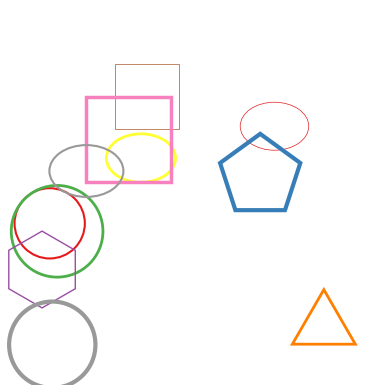[{"shape": "circle", "thickness": 1.5, "radius": 0.46, "center": [0.129, 0.42]}, {"shape": "oval", "thickness": 0.5, "radius": 0.45, "center": [0.713, 0.672]}, {"shape": "pentagon", "thickness": 3, "radius": 0.55, "center": [0.676, 0.543]}, {"shape": "circle", "thickness": 2, "radius": 0.6, "center": [0.148, 0.399]}, {"shape": "hexagon", "thickness": 1, "radius": 0.5, "center": [0.109, 0.3]}, {"shape": "triangle", "thickness": 2, "radius": 0.47, "center": [0.841, 0.153]}, {"shape": "oval", "thickness": 2, "radius": 0.45, "center": [0.366, 0.589]}, {"shape": "square", "thickness": 0.5, "radius": 0.42, "center": [0.382, 0.749]}, {"shape": "square", "thickness": 2.5, "radius": 0.55, "center": [0.334, 0.637]}, {"shape": "oval", "thickness": 1.5, "radius": 0.48, "center": [0.224, 0.556]}, {"shape": "circle", "thickness": 3, "radius": 0.56, "center": [0.136, 0.105]}]